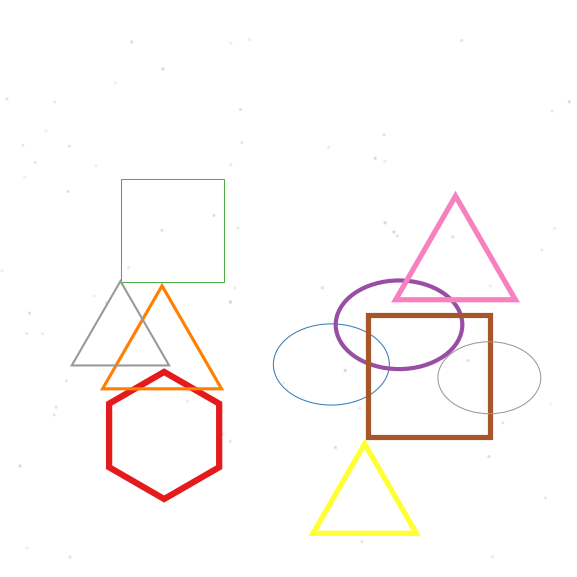[{"shape": "hexagon", "thickness": 3, "radius": 0.55, "center": [0.284, 0.245]}, {"shape": "oval", "thickness": 0.5, "radius": 0.5, "center": [0.574, 0.368]}, {"shape": "square", "thickness": 0.5, "radius": 0.45, "center": [0.299, 0.6]}, {"shape": "oval", "thickness": 2, "radius": 0.55, "center": [0.691, 0.437]}, {"shape": "triangle", "thickness": 1.5, "radius": 0.59, "center": [0.281, 0.385]}, {"shape": "triangle", "thickness": 2.5, "radius": 0.52, "center": [0.632, 0.127]}, {"shape": "square", "thickness": 2.5, "radius": 0.53, "center": [0.743, 0.348]}, {"shape": "triangle", "thickness": 2.5, "radius": 0.6, "center": [0.789, 0.54]}, {"shape": "triangle", "thickness": 1, "radius": 0.49, "center": [0.209, 0.415]}, {"shape": "oval", "thickness": 0.5, "radius": 0.45, "center": [0.847, 0.345]}]